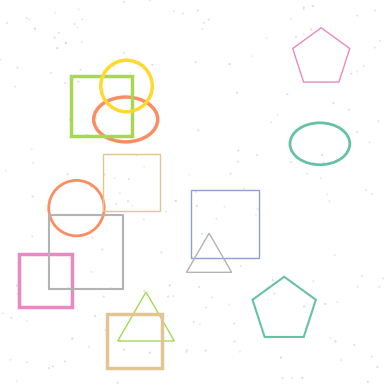[{"shape": "pentagon", "thickness": 1.5, "radius": 0.43, "center": [0.738, 0.195]}, {"shape": "oval", "thickness": 2, "radius": 0.39, "center": [0.831, 0.627]}, {"shape": "circle", "thickness": 2, "radius": 0.36, "center": [0.199, 0.459]}, {"shape": "oval", "thickness": 2.5, "radius": 0.42, "center": [0.327, 0.69]}, {"shape": "square", "thickness": 1, "radius": 0.44, "center": [0.584, 0.418]}, {"shape": "pentagon", "thickness": 1, "radius": 0.39, "center": [0.834, 0.85]}, {"shape": "square", "thickness": 2.5, "radius": 0.34, "center": [0.119, 0.271]}, {"shape": "square", "thickness": 2.5, "radius": 0.39, "center": [0.264, 0.725]}, {"shape": "triangle", "thickness": 1, "radius": 0.42, "center": [0.379, 0.157]}, {"shape": "circle", "thickness": 2.5, "radius": 0.33, "center": [0.329, 0.777]}, {"shape": "square", "thickness": 1, "radius": 0.37, "center": [0.341, 0.526]}, {"shape": "square", "thickness": 2.5, "radius": 0.35, "center": [0.349, 0.114]}, {"shape": "square", "thickness": 1.5, "radius": 0.48, "center": [0.223, 0.346]}, {"shape": "triangle", "thickness": 1, "radius": 0.34, "center": [0.543, 0.327]}]